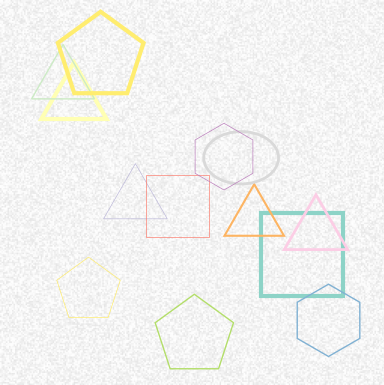[{"shape": "square", "thickness": 3, "radius": 0.54, "center": [0.784, 0.34]}, {"shape": "triangle", "thickness": 3, "radius": 0.49, "center": [0.192, 0.74]}, {"shape": "triangle", "thickness": 0.5, "radius": 0.48, "center": [0.352, 0.479]}, {"shape": "square", "thickness": 0.5, "radius": 0.41, "center": [0.461, 0.464]}, {"shape": "hexagon", "thickness": 1, "radius": 0.47, "center": [0.853, 0.168]}, {"shape": "triangle", "thickness": 1.5, "radius": 0.45, "center": [0.66, 0.432]}, {"shape": "pentagon", "thickness": 1, "radius": 0.53, "center": [0.505, 0.129]}, {"shape": "triangle", "thickness": 2, "radius": 0.48, "center": [0.821, 0.399]}, {"shape": "oval", "thickness": 2, "radius": 0.49, "center": [0.626, 0.59]}, {"shape": "hexagon", "thickness": 0.5, "radius": 0.43, "center": [0.582, 0.593]}, {"shape": "triangle", "thickness": 1, "radius": 0.47, "center": [0.164, 0.79]}, {"shape": "pentagon", "thickness": 0.5, "radius": 0.43, "center": [0.23, 0.245]}, {"shape": "pentagon", "thickness": 3, "radius": 0.58, "center": [0.262, 0.853]}]